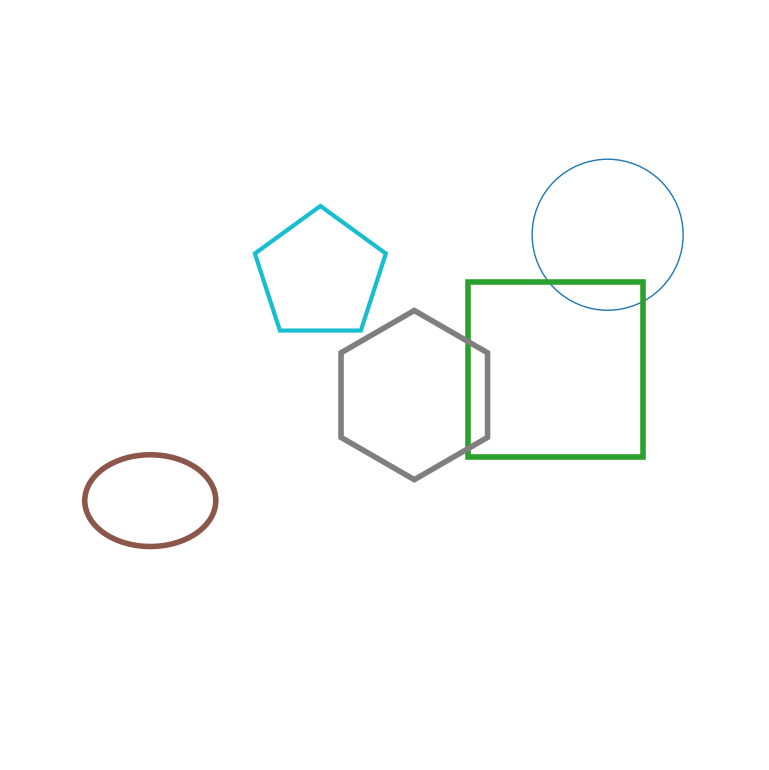[{"shape": "circle", "thickness": 0.5, "radius": 0.49, "center": [0.789, 0.695]}, {"shape": "square", "thickness": 2, "radius": 0.57, "center": [0.722, 0.52]}, {"shape": "oval", "thickness": 2, "radius": 0.43, "center": [0.195, 0.35]}, {"shape": "hexagon", "thickness": 2, "radius": 0.55, "center": [0.538, 0.487]}, {"shape": "pentagon", "thickness": 1.5, "radius": 0.45, "center": [0.416, 0.643]}]